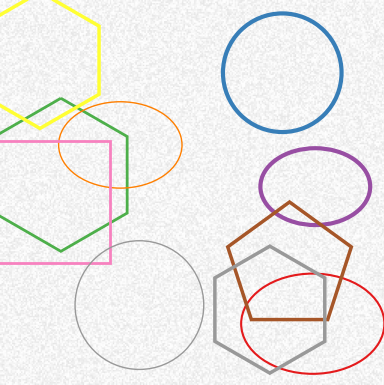[{"shape": "oval", "thickness": 1.5, "radius": 0.93, "center": [0.812, 0.159]}, {"shape": "circle", "thickness": 3, "radius": 0.77, "center": [0.733, 0.811]}, {"shape": "hexagon", "thickness": 2, "radius": 0.99, "center": [0.158, 0.546]}, {"shape": "oval", "thickness": 3, "radius": 0.71, "center": [0.819, 0.515]}, {"shape": "oval", "thickness": 1, "radius": 0.8, "center": [0.313, 0.624]}, {"shape": "hexagon", "thickness": 2.5, "radius": 0.89, "center": [0.104, 0.844]}, {"shape": "pentagon", "thickness": 2.5, "radius": 0.84, "center": [0.752, 0.307]}, {"shape": "square", "thickness": 2, "radius": 0.79, "center": [0.127, 0.475]}, {"shape": "circle", "thickness": 1, "radius": 0.84, "center": [0.362, 0.208]}, {"shape": "hexagon", "thickness": 2.5, "radius": 0.82, "center": [0.701, 0.196]}]